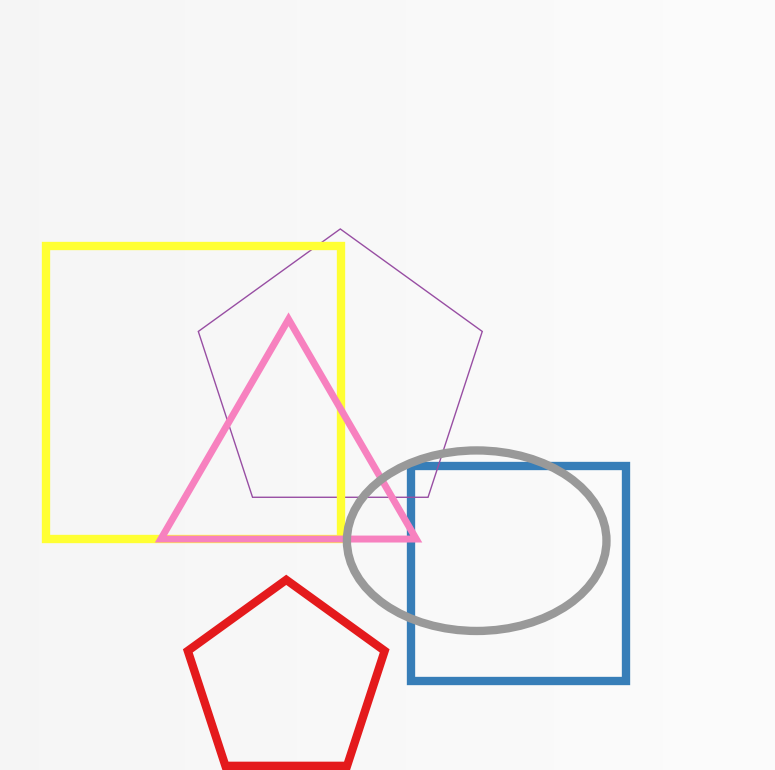[{"shape": "pentagon", "thickness": 3, "radius": 0.67, "center": [0.369, 0.113]}, {"shape": "square", "thickness": 3, "radius": 0.69, "center": [0.669, 0.255]}, {"shape": "pentagon", "thickness": 0.5, "radius": 0.96, "center": [0.439, 0.51]}, {"shape": "square", "thickness": 3, "radius": 0.95, "center": [0.25, 0.491]}, {"shape": "triangle", "thickness": 2.5, "radius": 0.95, "center": [0.372, 0.395]}, {"shape": "oval", "thickness": 3, "radius": 0.84, "center": [0.615, 0.298]}]